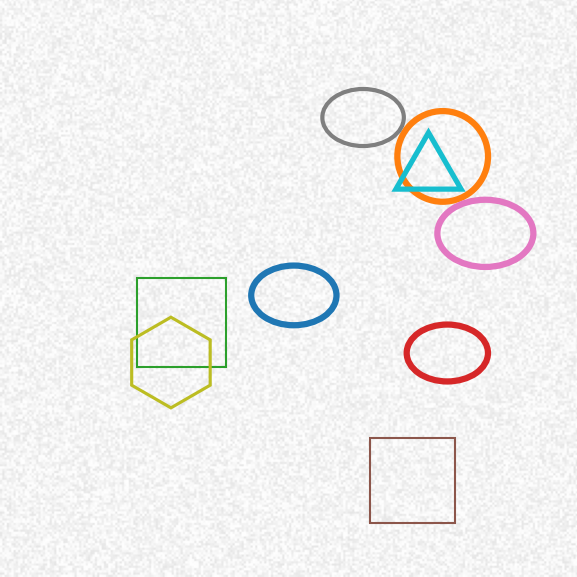[{"shape": "oval", "thickness": 3, "radius": 0.37, "center": [0.509, 0.488]}, {"shape": "circle", "thickness": 3, "radius": 0.39, "center": [0.767, 0.728]}, {"shape": "square", "thickness": 1, "radius": 0.38, "center": [0.314, 0.441]}, {"shape": "oval", "thickness": 3, "radius": 0.35, "center": [0.775, 0.388]}, {"shape": "square", "thickness": 1, "radius": 0.37, "center": [0.714, 0.167]}, {"shape": "oval", "thickness": 3, "radius": 0.42, "center": [0.84, 0.595]}, {"shape": "oval", "thickness": 2, "radius": 0.35, "center": [0.629, 0.796]}, {"shape": "hexagon", "thickness": 1.5, "radius": 0.39, "center": [0.296, 0.371]}, {"shape": "triangle", "thickness": 2.5, "radius": 0.33, "center": [0.742, 0.704]}]